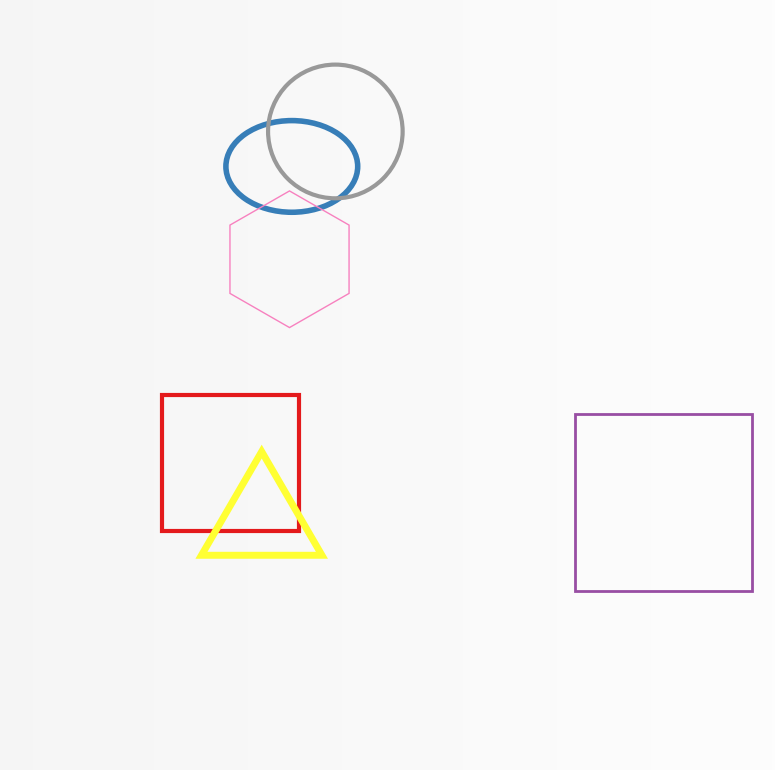[{"shape": "square", "thickness": 1.5, "radius": 0.44, "center": [0.297, 0.398]}, {"shape": "oval", "thickness": 2, "radius": 0.43, "center": [0.377, 0.784]}, {"shape": "square", "thickness": 1, "radius": 0.57, "center": [0.856, 0.348]}, {"shape": "triangle", "thickness": 2.5, "radius": 0.45, "center": [0.338, 0.324]}, {"shape": "hexagon", "thickness": 0.5, "radius": 0.44, "center": [0.374, 0.663]}, {"shape": "circle", "thickness": 1.5, "radius": 0.43, "center": [0.433, 0.829]}]